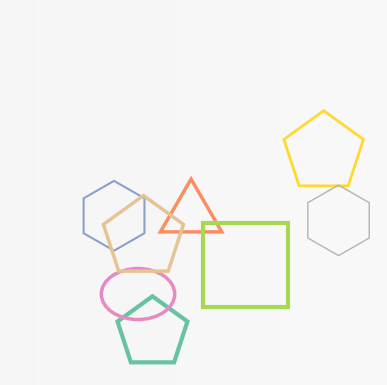[{"shape": "pentagon", "thickness": 3, "radius": 0.47, "center": [0.394, 0.136]}, {"shape": "triangle", "thickness": 2.5, "radius": 0.46, "center": [0.493, 0.443]}, {"shape": "hexagon", "thickness": 1.5, "radius": 0.45, "center": [0.294, 0.44]}, {"shape": "oval", "thickness": 2.5, "radius": 0.47, "center": [0.356, 0.236]}, {"shape": "square", "thickness": 3, "radius": 0.55, "center": [0.633, 0.312]}, {"shape": "pentagon", "thickness": 2, "radius": 0.54, "center": [0.835, 0.605]}, {"shape": "pentagon", "thickness": 2.5, "radius": 0.54, "center": [0.37, 0.384]}, {"shape": "hexagon", "thickness": 1, "radius": 0.46, "center": [0.874, 0.428]}]